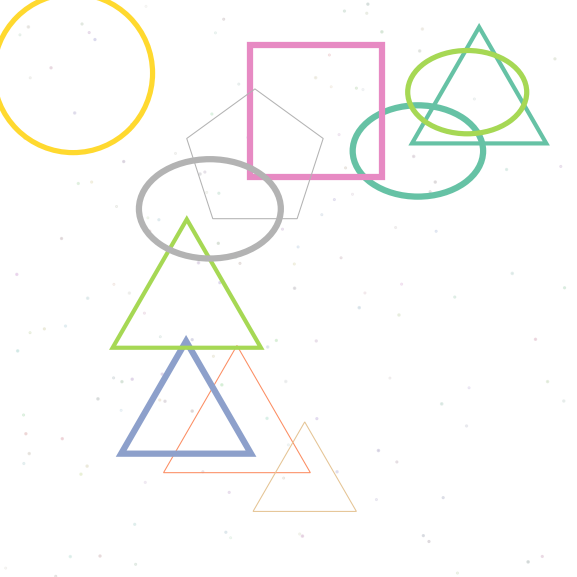[{"shape": "oval", "thickness": 3, "radius": 0.56, "center": [0.724, 0.738]}, {"shape": "triangle", "thickness": 2, "radius": 0.67, "center": [0.83, 0.818]}, {"shape": "triangle", "thickness": 0.5, "radius": 0.73, "center": [0.41, 0.254]}, {"shape": "triangle", "thickness": 3, "radius": 0.65, "center": [0.322, 0.278]}, {"shape": "square", "thickness": 3, "radius": 0.57, "center": [0.547, 0.807]}, {"shape": "oval", "thickness": 2.5, "radius": 0.52, "center": [0.809, 0.84]}, {"shape": "triangle", "thickness": 2, "radius": 0.74, "center": [0.323, 0.471]}, {"shape": "circle", "thickness": 2.5, "radius": 0.69, "center": [0.127, 0.872]}, {"shape": "triangle", "thickness": 0.5, "radius": 0.52, "center": [0.528, 0.165]}, {"shape": "oval", "thickness": 3, "radius": 0.61, "center": [0.363, 0.637]}, {"shape": "pentagon", "thickness": 0.5, "radius": 0.62, "center": [0.441, 0.721]}]